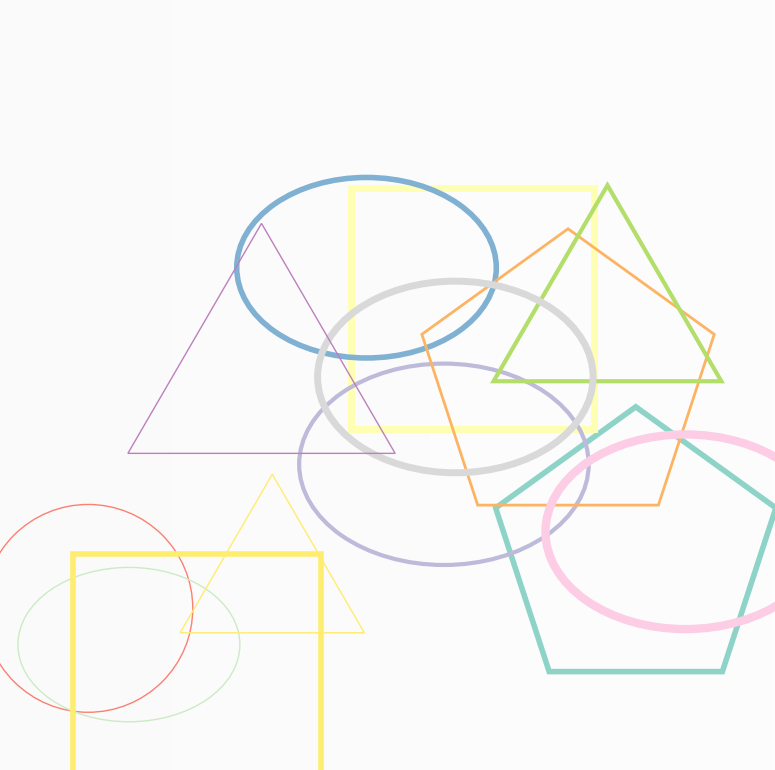[{"shape": "pentagon", "thickness": 2, "radius": 0.95, "center": [0.82, 0.282]}, {"shape": "square", "thickness": 2.5, "radius": 0.78, "center": [0.61, 0.599]}, {"shape": "oval", "thickness": 1.5, "radius": 0.93, "center": [0.573, 0.397]}, {"shape": "circle", "thickness": 0.5, "radius": 0.67, "center": [0.114, 0.21]}, {"shape": "oval", "thickness": 2, "radius": 0.84, "center": [0.473, 0.652]}, {"shape": "pentagon", "thickness": 1, "radius": 0.99, "center": [0.733, 0.504]}, {"shape": "triangle", "thickness": 1.5, "radius": 0.85, "center": [0.784, 0.59]}, {"shape": "oval", "thickness": 3, "radius": 0.9, "center": [0.884, 0.309]}, {"shape": "oval", "thickness": 2.5, "radius": 0.89, "center": [0.588, 0.51]}, {"shape": "triangle", "thickness": 0.5, "radius": 1.0, "center": [0.337, 0.511]}, {"shape": "oval", "thickness": 0.5, "radius": 0.72, "center": [0.166, 0.163]}, {"shape": "triangle", "thickness": 0.5, "radius": 0.69, "center": [0.351, 0.247]}, {"shape": "square", "thickness": 2, "radius": 0.8, "center": [0.254, 0.121]}]